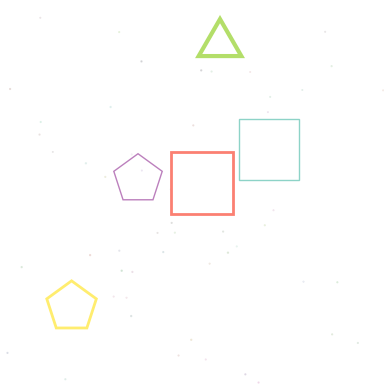[{"shape": "square", "thickness": 1, "radius": 0.39, "center": [0.698, 0.612]}, {"shape": "square", "thickness": 2, "radius": 0.4, "center": [0.524, 0.524]}, {"shape": "triangle", "thickness": 3, "radius": 0.32, "center": [0.571, 0.886]}, {"shape": "pentagon", "thickness": 1, "radius": 0.33, "center": [0.358, 0.535]}, {"shape": "pentagon", "thickness": 2, "radius": 0.34, "center": [0.186, 0.203]}]